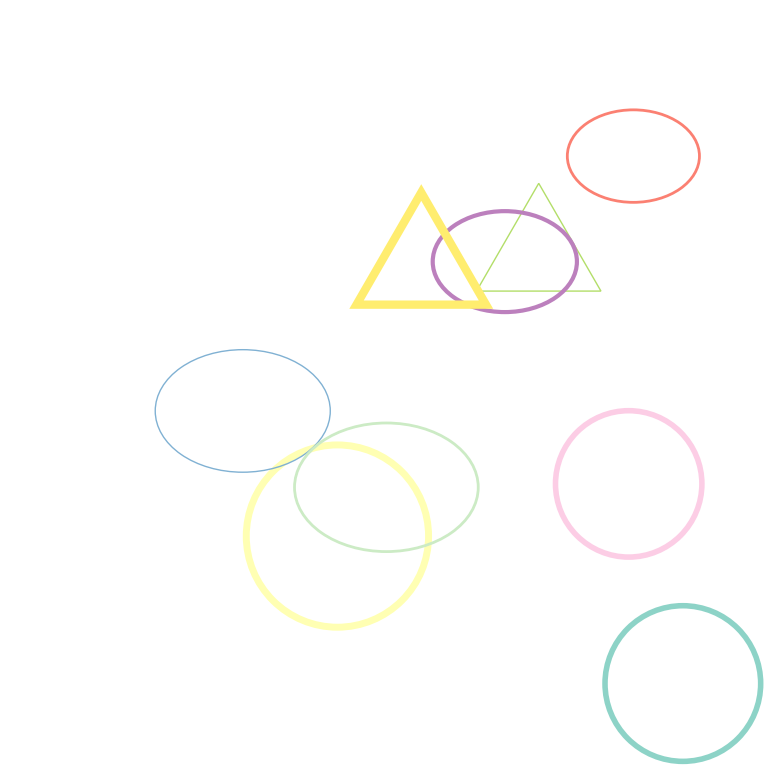[{"shape": "circle", "thickness": 2, "radius": 0.51, "center": [0.887, 0.112]}, {"shape": "circle", "thickness": 2.5, "radius": 0.59, "center": [0.438, 0.304]}, {"shape": "oval", "thickness": 1, "radius": 0.43, "center": [0.823, 0.797]}, {"shape": "oval", "thickness": 0.5, "radius": 0.57, "center": [0.315, 0.466]}, {"shape": "triangle", "thickness": 0.5, "radius": 0.47, "center": [0.7, 0.669]}, {"shape": "circle", "thickness": 2, "radius": 0.48, "center": [0.816, 0.372]}, {"shape": "oval", "thickness": 1.5, "radius": 0.47, "center": [0.656, 0.66]}, {"shape": "oval", "thickness": 1, "radius": 0.6, "center": [0.502, 0.367]}, {"shape": "triangle", "thickness": 3, "radius": 0.49, "center": [0.547, 0.653]}]